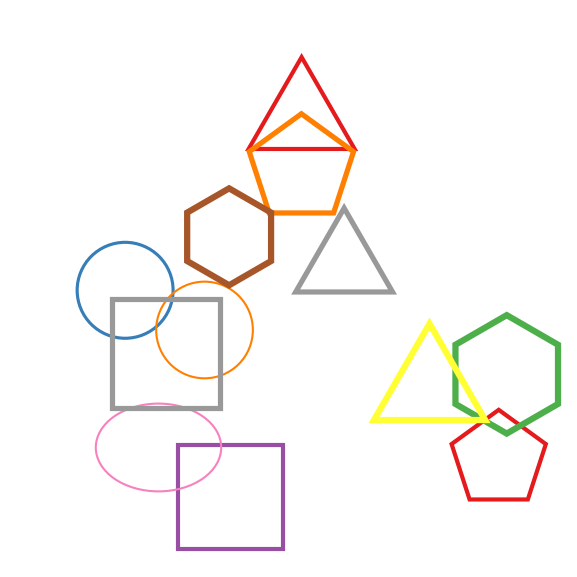[{"shape": "triangle", "thickness": 2, "radius": 0.53, "center": [0.522, 0.794]}, {"shape": "pentagon", "thickness": 2, "radius": 0.43, "center": [0.864, 0.204]}, {"shape": "circle", "thickness": 1.5, "radius": 0.42, "center": [0.217, 0.496]}, {"shape": "hexagon", "thickness": 3, "radius": 0.51, "center": [0.877, 0.351]}, {"shape": "square", "thickness": 2, "radius": 0.45, "center": [0.399, 0.138]}, {"shape": "circle", "thickness": 1, "radius": 0.42, "center": [0.354, 0.428]}, {"shape": "pentagon", "thickness": 2.5, "radius": 0.47, "center": [0.522, 0.707]}, {"shape": "triangle", "thickness": 3, "radius": 0.56, "center": [0.744, 0.327]}, {"shape": "hexagon", "thickness": 3, "radius": 0.42, "center": [0.397, 0.589]}, {"shape": "oval", "thickness": 1, "radius": 0.54, "center": [0.274, 0.224]}, {"shape": "square", "thickness": 2.5, "radius": 0.47, "center": [0.287, 0.387]}, {"shape": "triangle", "thickness": 2.5, "radius": 0.48, "center": [0.596, 0.542]}]